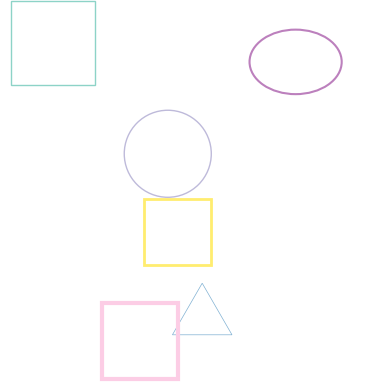[{"shape": "square", "thickness": 1, "radius": 0.54, "center": [0.137, 0.888]}, {"shape": "circle", "thickness": 1, "radius": 0.57, "center": [0.436, 0.601]}, {"shape": "triangle", "thickness": 0.5, "radius": 0.45, "center": [0.525, 0.175]}, {"shape": "square", "thickness": 3, "radius": 0.49, "center": [0.364, 0.113]}, {"shape": "oval", "thickness": 1.5, "radius": 0.6, "center": [0.768, 0.839]}, {"shape": "square", "thickness": 2, "radius": 0.43, "center": [0.461, 0.397]}]